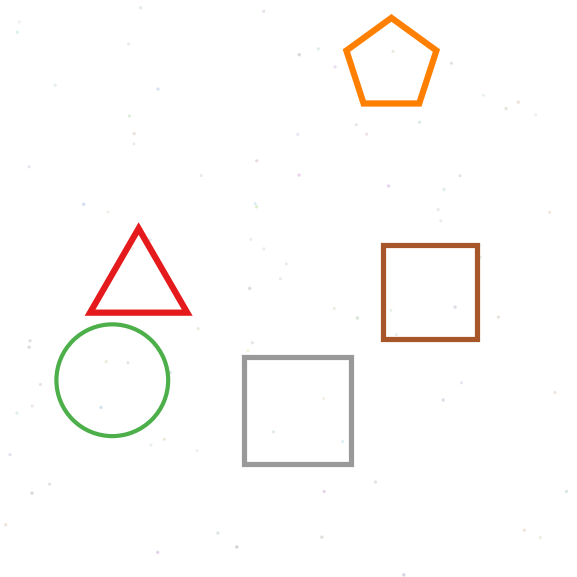[{"shape": "triangle", "thickness": 3, "radius": 0.49, "center": [0.24, 0.506]}, {"shape": "circle", "thickness": 2, "radius": 0.48, "center": [0.194, 0.341]}, {"shape": "pentagon", "thickness": 3, "radius": 0.41, "center": [0.678, 0.886]}, {"shape": "square", "thickness": 2.5, "radius": 0.41, "center": [0.745, 0.494]}, {"shape": "square", "thickness": 2.5, "radius": 0.46, "center": [0.515, 0.289]}]